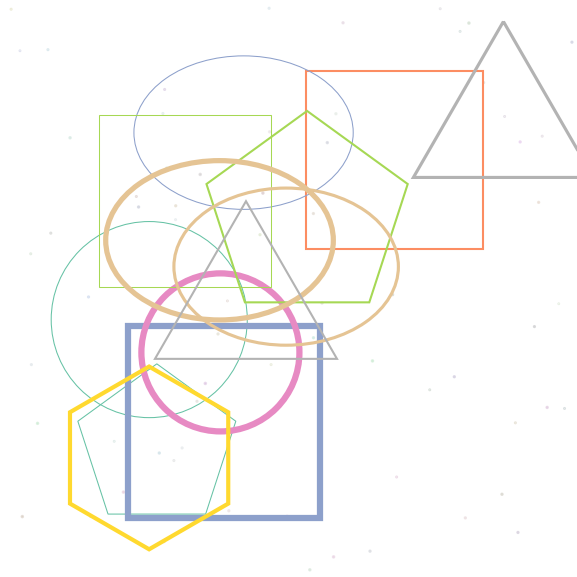[{"shape": "circle", "thickness": 0.5, "radius": 0.85, "center": [0.258, 0.446]}, {"shape": "pentagon", "thickness": 0.5, "radius": 0.72, "center": [0.272, 0.225]}, {"shape": "square", "thickness": 1, "radius": 0.77, "center": [0.683, 0.722]}, {"shape": "oval", "thickness": 0.5, "radius": 0.95, "center": [0.422, 0.769]}, {"shape": "square", "thickness": 3, "radius": 0.83, "center": [0.388, 0.269]}, {"shape": "circle", "thickness": 3, "radius": 0.68, "center": [0.382, 0.389]}, {"shape": "pentagon", "thickness": 1, "radius": 0.92, "center": [0.532, 0.624]}, {"shape": "square", "thickness": 0.5, "radius": 0.74, "center": [0.321, 0.651]}, {"shape": "hexagon", "thickness": 2, "radius": 0.79, "center": [0.258, 0.206]}, {"shape": "oval", "thickness": 1.5, "radius": 0.97, "center": [0.495, 0.537]}, {"shape": "oval", "thickness": 2.5, "radius": 0.99, "center": [0.38, 0.583]}, {"shape": "triangle", "thickness": 1.5, "radius": 0.9, "center": [0.872, 0.782]}, {"shape": "triangle", "thickness": 1, "radius": 0.91, "center": [0.426, 0.469]}]